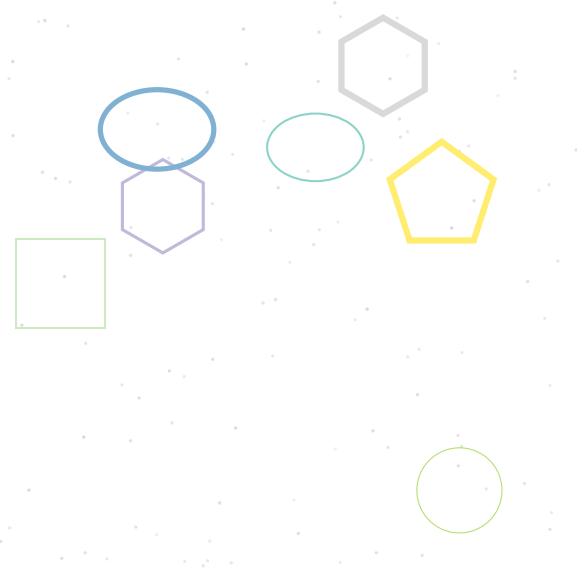[{"shape": "oval", "thickness": 1, "radius": 0.42, "center": [0.546, 0.744]}, {"shape": "hexagon", "thickness": 1.5, "radius": 0.4, "center": [0.282, 0.642]}, {"shape": "oval", "thickness": 2.5, "radius": 0.49, "center": [0.272, 0.775]}, {"shape": "circle", "thickness": 0.5, "radius": 0.37, "center": [0.796, 0.15]}, {"shape": "hexagon", "thickness": 3, "radius": 0.42, "center": [0.663, 0.885]}, {"shape": "square", "thickness": 1, "radius": 0.39, "center": [0.104, 0.508]}, {"shape": "pentagon", "thickness": 3, "radius": 0.47, "center": [0.765, 0.659]}]